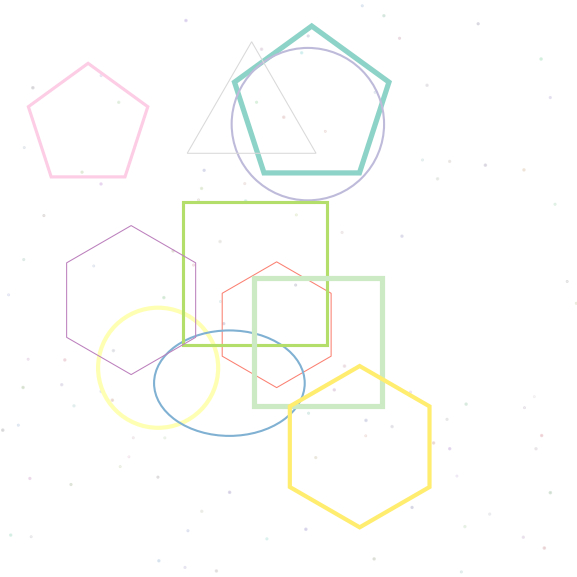[{"shape": "pentagon", "thickness": 2.5, "radius": 0.7, "center": [0.54, 0.813]}, {"shape": "circle", "thickness": 2, "radius": 0.52, "center": [0.274, 0.362]}, {"shape": "circle", "thickness": 1, "radius": 0.66, "center": [0.533, 0.784]}, {"shape": "hexagon", "thickness": 0.5, "radius": 0.54, "center": [0.479, 0.437]}, {"shape": "oval", "thickness": 1, "radius": 0.65, "center": [0.397, 0.336]}, {"shape": "square", "thickness": 1.5, "radius": 0.62, "center": [0.442, 0.525]}, {"shape": "pentagon", "thickness": 1.5, "radius": 0.54, "center": [0.153, 0.781]}, {"shape": "triangle", "thickness": 0.5, "radius": 0.64, "center": [0.436, 0.798]}, {"shape": "hexagon", "thickness": 0.5, "radius": 0.64, "center": [0.227, 0.48]}, {"shape": "square", "thickness": 2.5, "radius": 0.55, "center": [0.55, 0.406]}, {"shape": "hexagon", "thickness": 2, "radius": 0.7, "center": [0.623, 0.226]}]